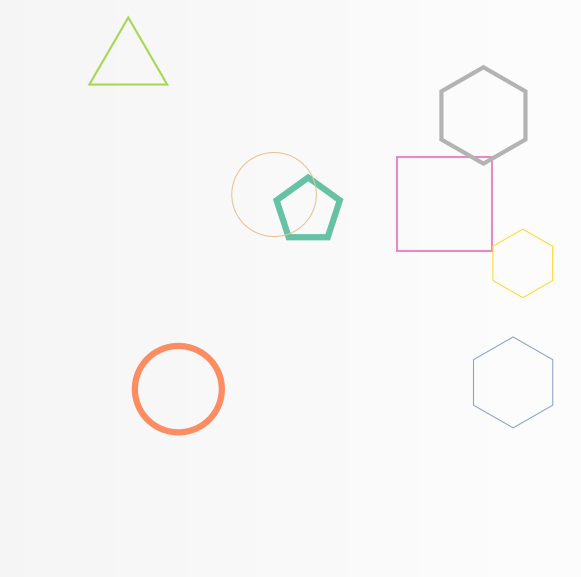[{"shape": "pentagon", "thickness": 3, "radius": 0.29, "center": [0.53, 0.635]}, {"shape": "circle", "thickness": 3, "radius": 0.37, "center": [0.307, 0.325]}, {"shape": "hexagon", "thickness": 0.5, "radius": 0.39, "center": [0.883, 0.337]}, {"shape": "square", "thickness": 1, "radius": 0.41, "center": [0.765, 0.646]}, {"shape": "triangle", "thickness": 1, "radius": 0.39, "center": [0.221, 0.891]}, {"shape": "hexagon", "thickness": 0.5, "radius": 0.3, "center": [0.899, 0.543]}, {"shape": "circle", "thickness": 0.5, "radius": 0.36, "center": [0.472, 0.662]}, {"shape": "hexagon", "thickness": 2, "radius": 0.42, "center": [0.832, 0.799]}]